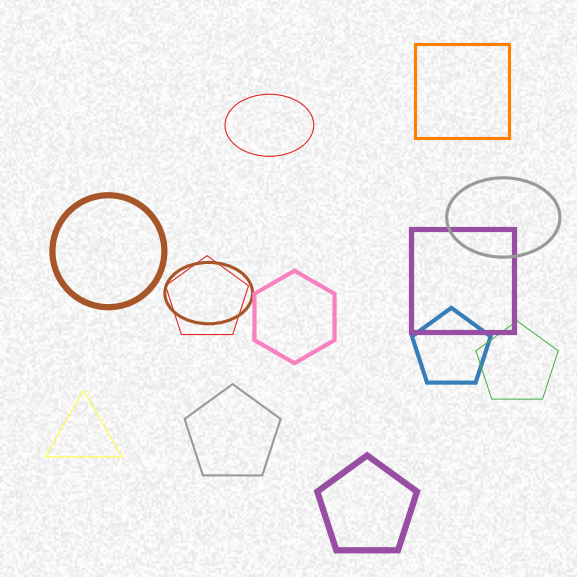[{"shape": "pentagon", "thickness": 0.5, "radius": 0.38, "center": [0.359, 0.481]}, {"shape": "oval", "thickness": 0.5, "radius": 0.38, "center": [0.466, 0.782]}, {"shape": "pentagon", "thickness": 2, "radius": 0.36, "center": [0.782, 0.395]}, {"shape": "pentagon", "thickness": 0.5, "radius": 0.37, "center": [0.895, 0.369]}, {"shape": "square", "thickness": 2.5, "radius": 0.45, "center": [0.8, 0.514]}, {"shape": "pentagon", "thickness": 3, "radius": 0.45, "center": [0.636, 0.12]}, {"shape": "square", "thickness": 1.5, "radius": 0.41, "center": [0.8, 0.842]}, {"shape": "triangle", "thickness": 0.5, "radius": 0.38, "center": [0.145, 0.246]}, {"shape": "circle", "thickness": 3, "radius": 0.48, "center": [0.188, 0.564]}, {"shape": "oval", "thickness": 1.5, "radius": 0.38, "center": [0.361, 0.492]}, {"shape": "hexagon", "thickness": 2, "radius": 0.4, "center": [0.51, 0.45]}, {"shape": "oval", "thickness": 1.5, "radius": 0.49, "center": [0.872, 0.623]}, {"shape": "pentagon", "thickness": 1, "radius": 0.44, "center": [0.403, 0.247]}]